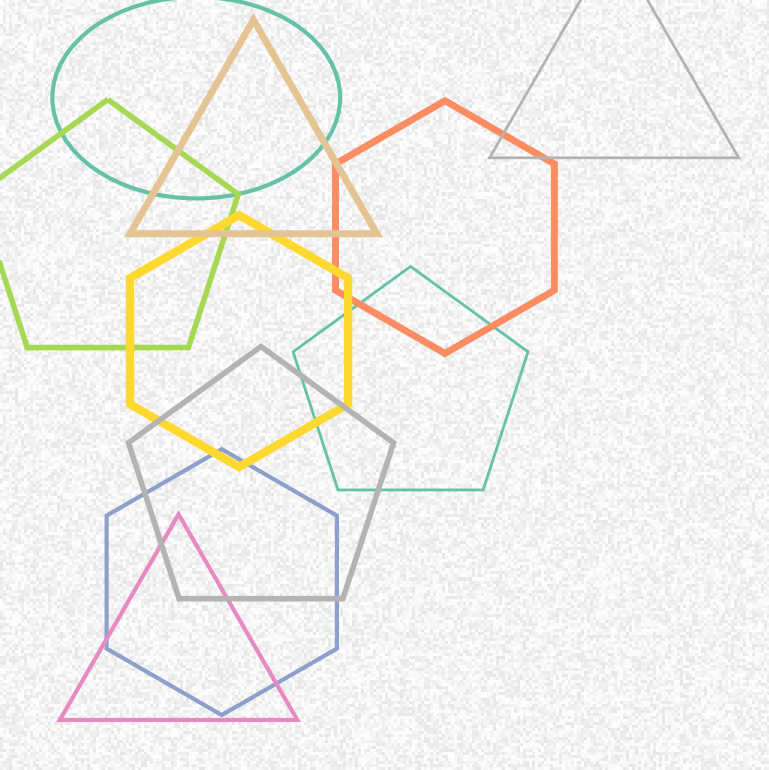[{"shape": "oval", "thickness": 1.5, "radius": 0.93, "center": [0.255, 0.873]}, {"shape": "pentagon", "thickness": 1, "radius": 0.8, "center": [0.533, 0.494]}, {"shape": "hexagon", "thickness": 2.5, "radius": 0.82, "center": [0.578, 0.705]}, {"shape": "hexagon", "thickness": 1.5, "radius": 0.86, "center": [0.288, 0.244]}, {"shape": "triangle", "thickness": 1.5, "radius": 0.89, "center": [0.232, 0.154]}, {"shape": "pentagon", "thickness": 2, "radius": 0.89, "center": [0.14, 0.693]}, {"shape": "hexagon", "thickness": 3, "radius": 0.82, "center": [0.31, 0.557]}, {"shape": "triangle", "thickness": 2.5, "radius": 0.93, "center": [0.329, 0.789]}, {"shape": "pentagon", "thickness": 2, "radius": 0.91, "center": [0.339, 0.369]}, {"shape": "triangle", "thickness": 1, "radius": 0.93, "center": [0.797, 0.888]}]